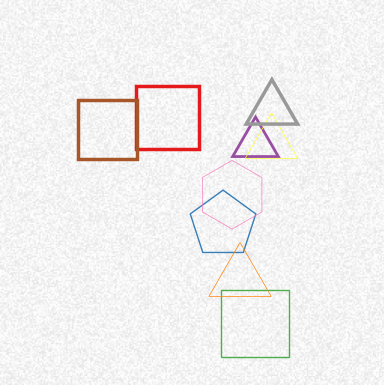[{"shape": "square", "thickness": 2.5, "radius": 0.41, "center": [0.434, 0.695]}, {"shape": "pentagon", "thickness": 1, "radius": 0.45, "center": [0.579, 0.417]}, {"shape": "square", "thickness": 1, "radius": 0.44, "center": [0.662, 0.16]}, {"shape": "triangle", "thickness": 2, "radius": 0.34, "center": [0.664, 0.628]}, {"shape": "triangle", "thickness": 0.5, "radius": 0.47, "center": [0.624, 0.277]}, {"shape": "triangle", "thickness": 0.5, "radius": 0.4, "center": [0.705, 0.628]}, {"shape": "square", "thickness": 2.5, "radius": 0.38, "center": [0.28, 0.663]}, {"shape": "hexagon", "thickness": 0.5, "radius": 0.45, "center": [0.603, 0.494]}, {"shape": "triangle", "thickness": 2.5, "radius": 0.39, "center": [0.706, 0.716]}]